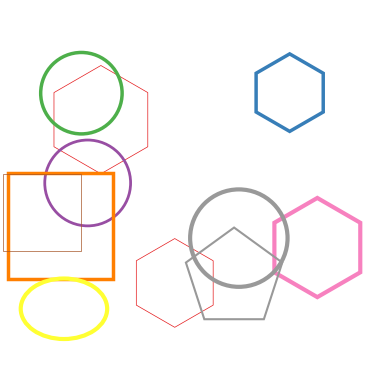[{"shape": "hexagon", "thickness": 0.5, "radius": 0.7, "center": [0.262, 0.689]}, {"shape": "hexagon", "thickness": 0.5, "radius": 0.58, "center": [0.454, 0.265]}, {"shape": "hexagon", "thickness": 2.5, "radius": 0.5, "center": [0.752, 0.759]}, {"shape": "circle", "thickness": 2.5, "radius": 0.53, "center": [0.211, 0.758]}, {"shape": "circle", "thickness": 2, "radius": 0.56, "center": [0.228, 0.525]}, {"shape": "square", "thickness": 2.5, "radius": 0.69, "center": [0.157, 0.414]}, {"shape": "oval", "thickness": 3, "radius": 0.56, "center": [0.166, 0.198]}, {"shape": "square", "thickness": 0.5, "radius": 0.5, "center": [0.11, 0.448]}, {"shape": "hexagon", "thickness": 3, "radius": 0.64, "center": [0.824, 0.357]}, {"shape": "circle", "thickness": 3, "radius": 0.63, "center": [0.62, 0.382]}, {"shape": "pentagon", "thickness": 1.5, "radius": 0.66, "center": [0.608, 0.277]}]